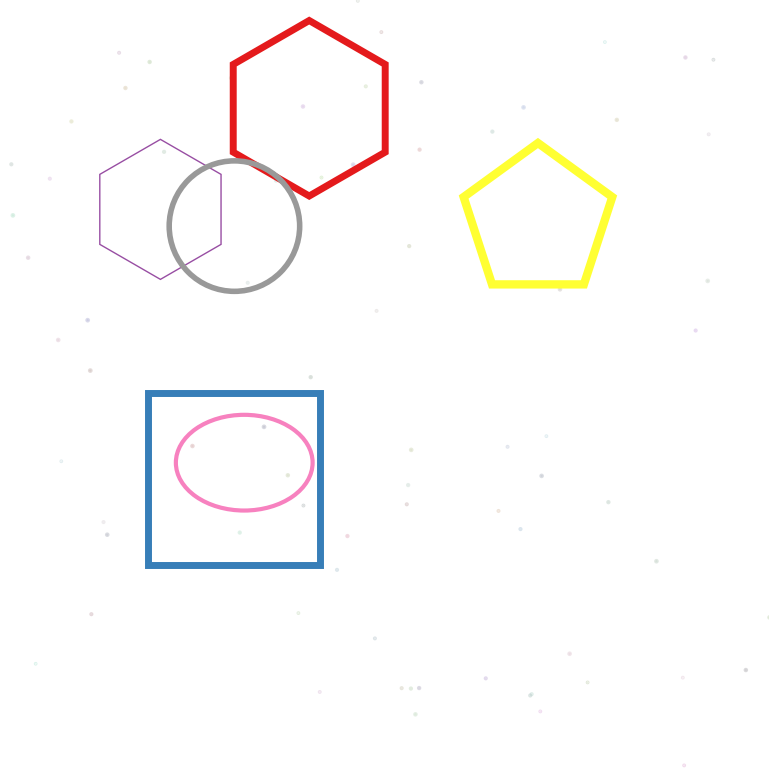[{"shape": "hexagon", "thickness": 2.5, "radius": 0.57, "center": [0.402, 0.859]}, {"shape": "square", "thickness": 2.5, "radius": 0.56, "center": [0.304, 0.378]}, {"shape": "hexagon", "thickness": 0.5, "radius": 0.45, "center": [0.208, 0.728]}, {"shape": "pentagon", "thickness": 3, "radius": 0.51, "center": [0.699, 0.713]}, {"shape": "oval", "thickness": 1.5, "radius": 0.44, "center": [0.317, 0.399]}, {"shape": "circle", "thickness": 2, "radius": 0.42, "center": [0.304, 0.706]}]